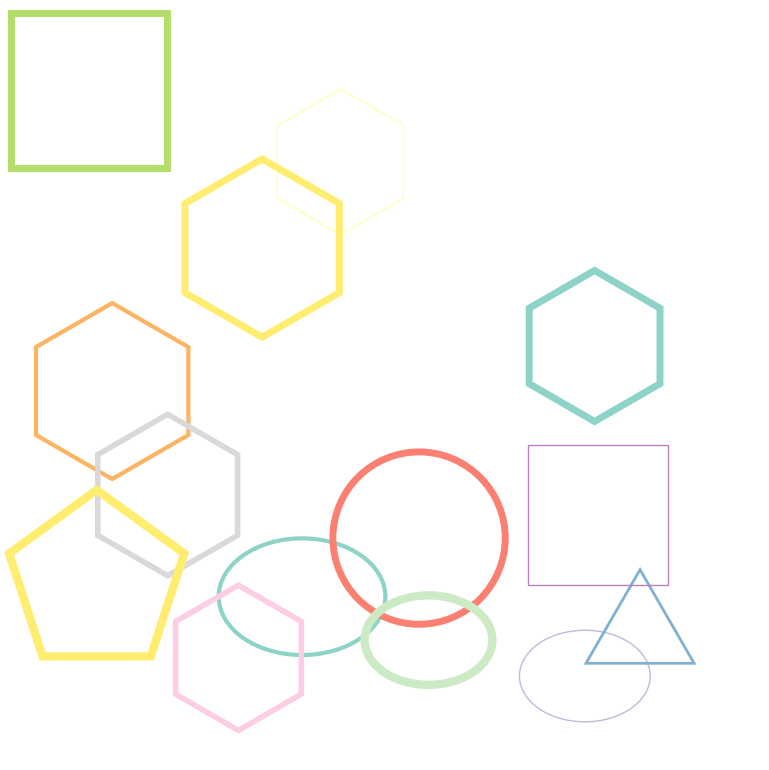[{"shape": "oval", "thickness": 1.5, "radius": 0.54, "center": [0.392, 0.225]}, {"shape": "hexagon", "thickness": 2.5, "radius": 0.49, "center": [0.772, 0.551]}, {"shape": "hexagon", "thickness": 0.5, "radius": 0.47, "center": [0.442, 0.79]}, {"shape": "oval", "thickness": 0.5, "radius": 0.42, "center": [0.76, 0.122]}, {"shape": "circle", "thickness": 2.5, "radius": 0.56, "center": [0.544, 0.301]}, {"shape": "triangle", "thickness": 1, "radius": 0.41, "center": [0.831, 0.179]}, {"shape": "hexagon", "thickness": 1.5, "radius": 0.57, "center": [0.146, 0.492]}, {"shape": "square", "thickness": 2.5, "radius": 0.5, "center": [0.116, 0.882]}, {"shape": "hexagon", "thickness": 2, "radius": 0.47, "center": [0.31, 0.146]}, {"shape": "hexagon", "thickness": 2, "radius": 0.52, "center": [0.218, 0.357]}, {"shape": "square", "thickness": 0.5, "radius": 0.45, "center": [0.776, 0.331]}, {"shape": "oval", "thickness": 3, "radius": 0.42, "center": [0.557, 0.169]}, {"shape": "pentagon", "thickness": 3, "radius": 0.6, "center": [0.126, 0.244]}, {"shape": "hexagon", "thickness": 2.5, "radius": 0.58, "center": [0.34, 0.678]}]